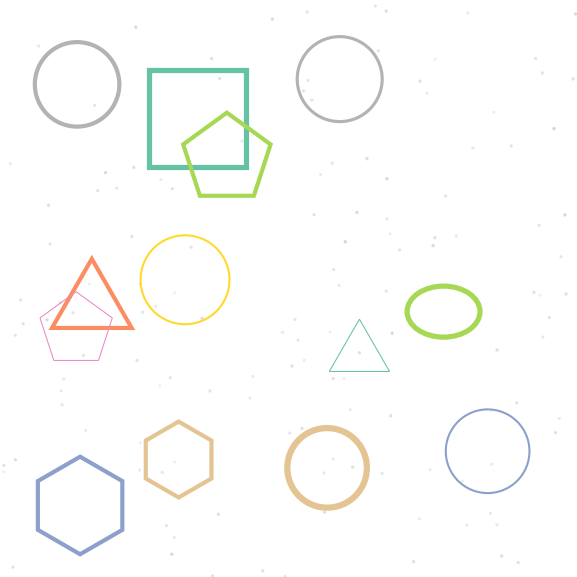[{"shape": "triangle", "thickness": 0.5, "radius": 0.3, "center": [0.622, 0.386]}, {"shape": "square", "thickness": 2.5, "radius": 0.42, "center": [0.341, 0.794]}, {"shape": "triangle", "thickness": 2, "radius": 0.4, "center": [0.159, 0.471]}, {"shape": "circle", "thickness": 1, "radius": 0.36, "center": [0.844, 0.218]}, {"shape": "hexagon", "thickness": 2, "radius": 0.42, "center": [0.139, 0.124]}, {"shape": "pentagon", "thickness": 0.5, "radius": 0.33, "center": [0.132, 0.428]}, {"shape": "oval", "thickness": 2.5, "radius": 0.32, "center": [0.768, 0.46]}, {"shape": "pentagon", "thickness": 2, "radius": 0.4, "center": [0.393, 0.724]}, {"shape": "circle", "thickness": 1, "radius": 0.38, "center": [0.32, 0.515]}, {"shape": "circle", "thickness": 3, "radius": 0.34, "center": [0.566, 0.189]}, {"shape": "hexagon", "thickness": 2, "radius": 0.33, "center": [0.309, 0.203]}, {"shape": "circle", "thickness": 1.5, "radius": 0.37, "center": [0.588, 0.862]}, {"shape": "circle", "thickness": 2, "radius": 0.37, "center": [0.133, 0.853]}]